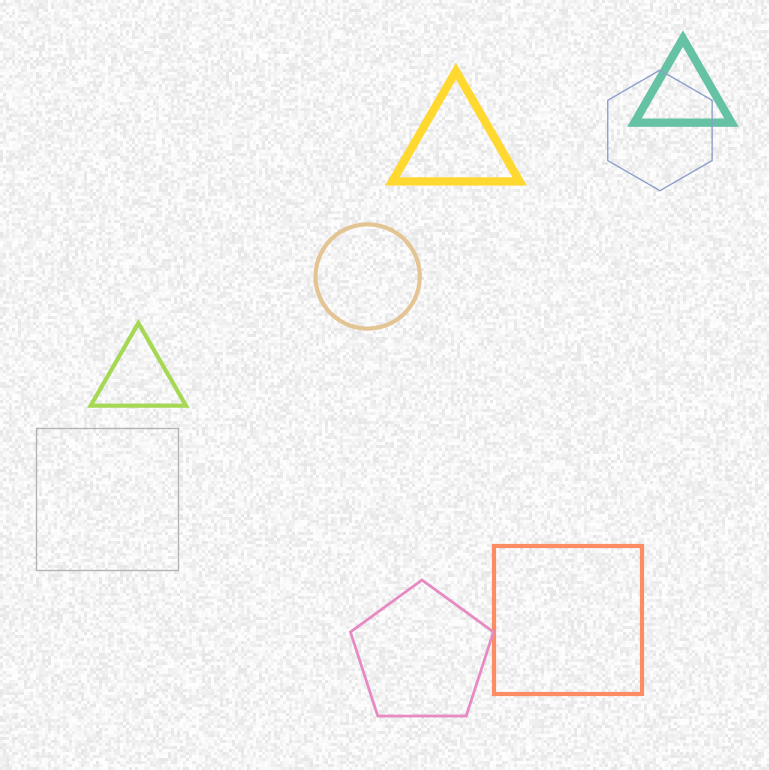[{"shape": "triangle", "thickness": 3, "radius": 0.36, "center": [0.887, 0.877]}, {"shape": "square", "thickness": 1.5, "radius": 0.48, "center": [0.738, 0.195]}, {"shape": "hexagon", "thickness": 0.5, "radius": 0.39, "center": [0.857, 0.831]}, {"shape": "pentagon", "thickness": 1, "radius": 0.49, "center": [0.548, 0.149]}, {"shape": "triangle", "thickness": 1.5, "radius": 0.36, "center": [0.18, 0.509]}, {"shape": "triangle", "thickness": 3, "radius": 0.48, "center": [0.592, 0.812]}, {"shape": "circle", "thickness": 1.5, "radius": 0.34, "center": [0.477, 0.641]}, {"shape": "square", "thickness": 0.5, "radius": 0.46, "center": [0.139, 0.352]}]